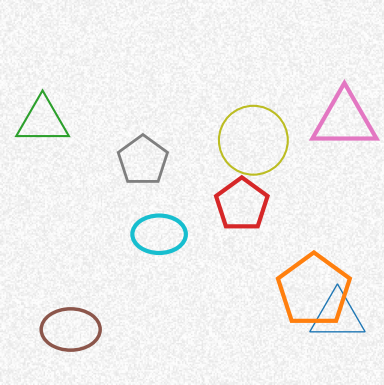[{"shape": "triangle", "thickness": 1, "radius": 0.42, "center": [0.876, 0.18]}, {"shape": "pentagon", "thickness": 3, "radius": 0.49, "center": [0.815, 0.246]}, {"shape": "triangle", "thickness": 1.5, "radius": 0.39, "center": [0.111, 0.686]}, {"shape": "pentagon", "thickness": 3, "radius": 0.35, "center": [0.628, 0.469]}, {"shape": "oval", "thickness": 2.5, "radius": 0.38, "center": [0.184, 0.144]}, {"shape": "triangle", "thickness": 3, "radius": 0.48, "center": [0.895, 0.688]}, {"shape": "pentagon", "thickness": 2, "radius": 0.34, "center": [0.371, 0.583]}, {"shape": "circle", "thickness": 1.5, "radius": 0.45, "center": [0.658, 0.636]}, {"shape": "oval", "thickness": 3, "radius": 0.35, "center": [0.413, 0.392]}]